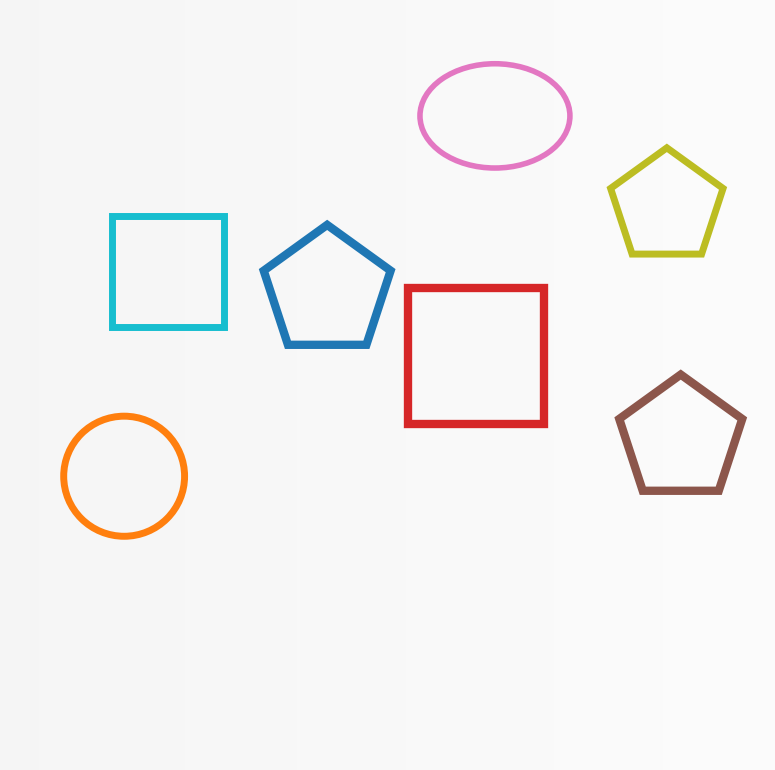[{"shape": "pentagon", "thickness": 3, "radius": 0.43, "center": [0.422, 0.622]}, {"shape": "circle", "thickness": 2.5, "radius": 0.39, "center": [0.16, 0.382]}, {"shape": "square", "thickness": 3, "radius": 0.44, "center": [0.614, 0.537]}, {"shape": "pentagon", "thickness": 3, "radius": 0.42, "center": [0.878, 0.43]}, {"shape": "oval", "thickness": 2, "radius": 0.48, "center": [0.639, 0.85]}, {"shape": "pentagon", "thickness": 2.5, "radius": 0.38, "center": [0.86, 0.732]}, {"shape": "square", "thickness": 2.5, "radius": 0.36, "center": [0.217, 0.647]}]